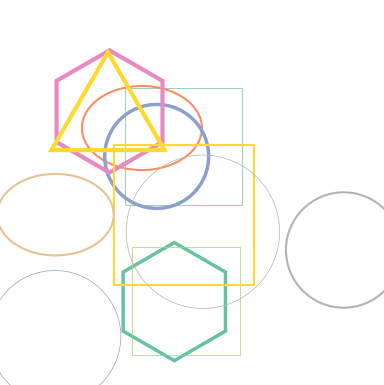[{"shape": "hexagon", "thickness": 2.5, "radius": 0.77, "center": [0.453, 0.217]}, {"shape": "square", "thickness": 0.5, "radius": 0.76, "center": [0.477, 0.619]}, {"shape": "oval", "thickness": 1.5, "radius": 0.78, "center": [0.369, 0.667]}, {"shape": "circle", "thickness": 2.5, "radius": 0.67, "center": [0.407, 0.594]}, {"shape": "circle", "thickness": 0.5, "radius": 0.86, "center": [0.142, 0.126]}, {"shape": "hexagon", "thickness": 3, "radius": 0.79, "center": [0.284, 0.71]}, {"shape": "square", "thickness": 0.5, "radius": 0.7, "center": [0.482, 0.219]}, {"shape": "square", "thickness": 1.5, "radius": 0.91, "center": [0.477, 0.442]}, {"shape": "triangle", "thickness": 3, "radius": 0.85, "center": [0.28, 0.695]}, {"shape": "oval", "thickness": 1.5, "radius": 0.76, "center": [0.144, 0.442]}, {"shape": "circle", "thickness": 0.5, "radius": 1.0, "center": [0.527, 0.398]}, {"shape": "circle", "thickness": 1.5, "radius": 0.75, "center": [0.893, 0.351]}]